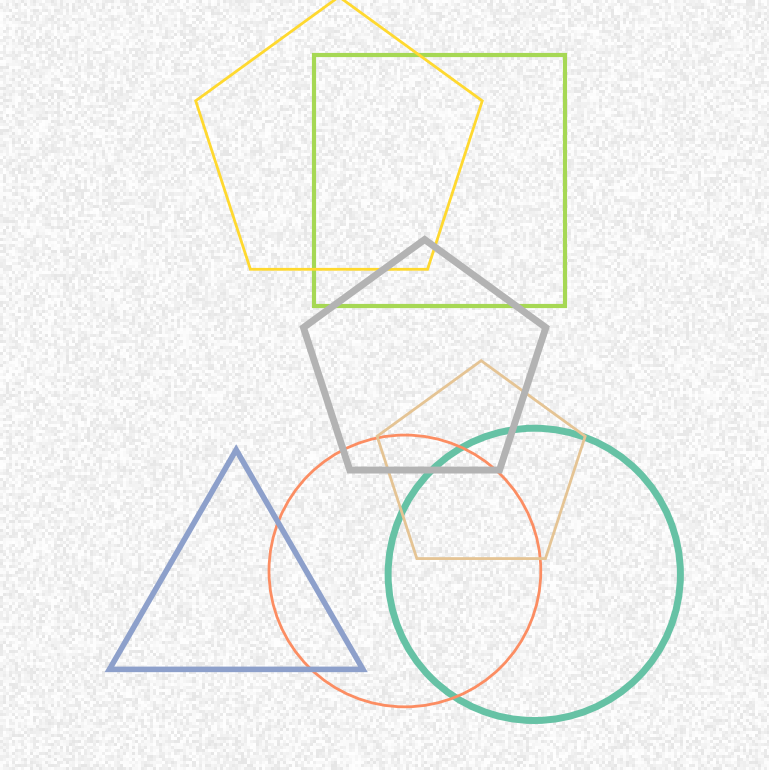[{"shape": "circle", "thickness": 2.5, "radius": 0.95, "center": [0.694, 0.254]}, {"shape": "circle", "thickness": 1, "radius": 0.88, "center": [0.526, 0.259]}, {"shape": "triangle", "thickness": 2, "radius": 0.95, "center": [0.307, 0.226]}, {"shape": "square", "thickness": 1.5, "radius": 0.82, "center": [0.571, 0.766]}, {"shape": "pentagon", "thickness": 1, "radius": 0.98, "center": [0.44, 0.809]}, {"shape": "pentagon", "thickness": 1, "radius": 0.71, "center": [0.625, 0.39]}, {"shape": "pentagon", "thickness": 2.5, "radius": 0.83, "center": [0.552, 0.523]}]